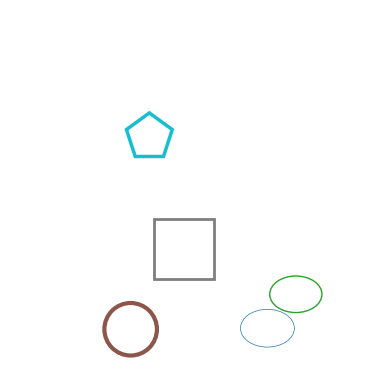[{"shape": "oval", "thickness": 0.5, "radius": 0.35, "center": [0.695, 0.148]}, {"shape": "oval", "thickness": 1, "radius": 0.34, "center": [0.768, 0.236]}, {"shape": "circle", "thickness": 3, "radius": 0.34, "center": [0.339, 0.145]}, {"shape": "square", "thickness": 2, "radius": 0.39, "center": [0.477, 0.353]}, {"shape": "pentagon", "thickness": 2.5, "radius": 0.31, "center": [0.388, 0.644]}]